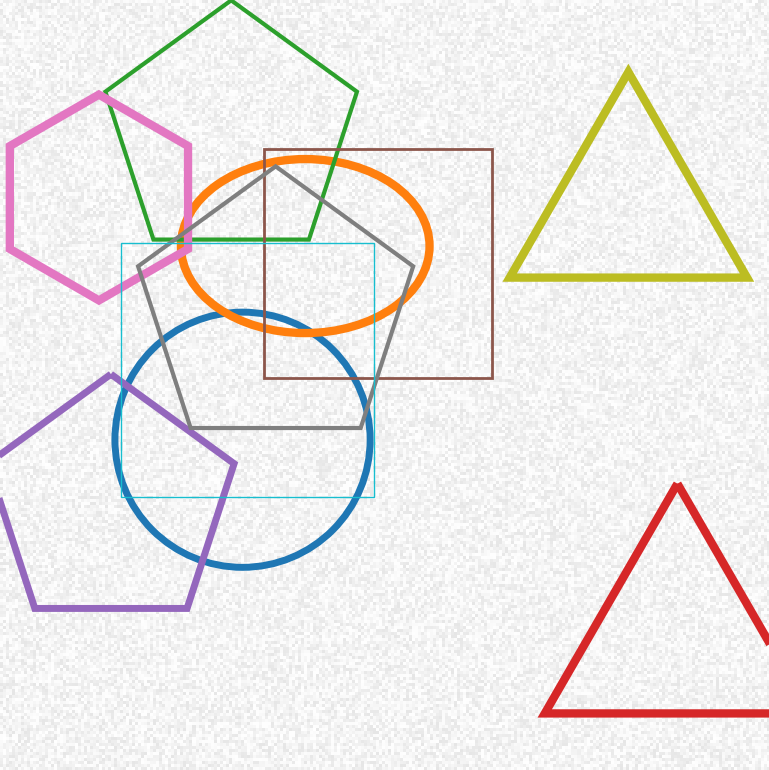[{"shape": "circle", "thickness": 2.5, "radius": 0.83, "center": [0.315, 0.429]}, {"shape": "oval", "thickness": 3, "radius": 0.81, "center": [0.396, 0.68]}, {"shape": "pentagon", "thickness": 1.5, "radius": 0.86, "center": [0.3, 0.828]}, {"shape": "triangle", "thickness": 3, "radius": 0.99, "center": [0.88, 0.173]}, {"shape": "pentagon", "thickness": 2.5, "radius": 0.84, "center": [0.144, 0.346]}, {"shape": "square", "thickness": 1, "radius": 0.74, "center": [0.491, 0.657]}, {"shape": "hexagon", "thickness": 3, "radius": 0.67, "center": [0.128, 0.743]}, {"shape": "pentagon", "thickness": 1.5, "radius": 0.94, "center": [0.358, 0.596]}, {"shape": "triangle", "thickness": 3, "radius": 0.89, "center": [0.816, 0.728]}, {"shape": "square", "thickness": 0.5, "radius": 0.82, "center": [0.321, 0.52]}]